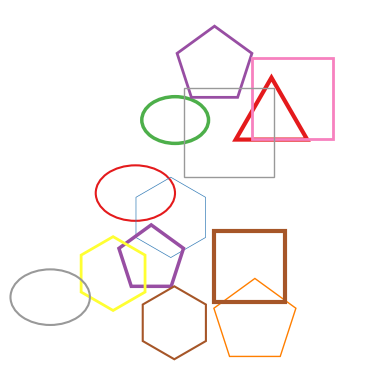[{"shape": "oval", "thickness": 1.5, "radius": 0.51, "center": [0.352, 0.498]}, {"shape": "triangle", "thickness": 3, "radius": 0.54, "center": [0.705, 0.691]}, {"shape": "hexagon", "thickness": 0.5, "radius": 0.52, "center": [0.444, 0.435]}, {"shape": "oval", "thickness": 2.5, "radius": 0.43, "center": [0.455, 0.688]}, {"shape": "pentagon", "thickness": 2.5, "radius": 0.44, "center": [0.393, 0.328]}, {"shape": "pentagon", "thickness": 2, "radius": 0.51, "center": [0.557, 0.83]}, {"shape": "pentagon", "thickness": 1, "radius": 0.56, "center": [0.662, 0.165]}, {"shape": "hexagon", "thickness": 2, "radius": 0.48, "center": [0.294, 0.289]}, {"shape": "square", "thickness": 3, "radius": 0.46, "center": [0.649, 0.308]}, {"shape": "hexagon", "thickness": 1.5, "radius": 0.47, "center": [0.453, 0.162]}, {"shape": "square", "thickness": 2, "radius": 0.52, "center": [0.759, 0.744]}, {"shape": "square", "thickness": 1, "radius": 0.58, "center": [0.595, 0.656]}, {"shape": "oval", "thickness": 1.5, "radius": 0.52, "center": [0.13, 0.228]}]